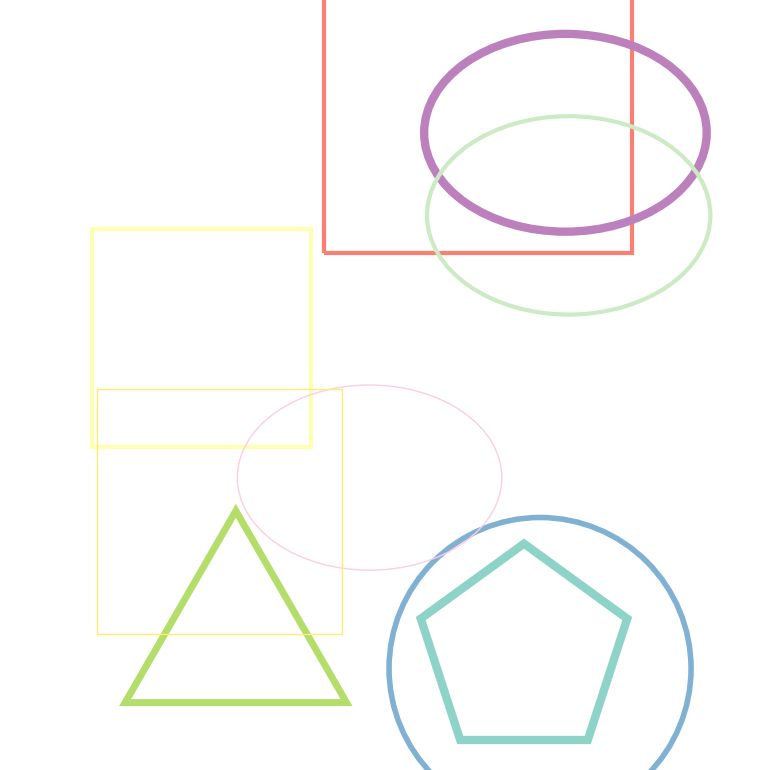[{"shape": "pentagon", "thickness": 3, "radius": 0.7, "center": [0.681, 0.153]}, {"shape": "square", "thickness": 1.5, "radius": 0.71, "center": [0.261, 0.561]}, {"shape": "square", "thickness": 1.5, "radius": 1.0, "center": [0.621, 0.872]}, {"shape": "circle", "thickness": 2, "radius": 0.98, "center": [0.701, 0.132]}, {"shape": "triangle", "thickness": 2.5, "radius": 0.83, "center": [0.306, 0.171]}, {"shape": "oval", "thickness": 0.5, "radius": 0.86, "center": [0.48, 0.38]}, {"shape": "oval", "thickness": 3, "radius": 0.92, "center": [0.734, 0.828]}, {"shape": "oval", "thickness": 1.5, "radius": 0.92, "center": [0.739, 0.72]}, {"shape": "square", "thickness": 0.5, "radius": 0.79, "center": [0.285, 0.336]}]